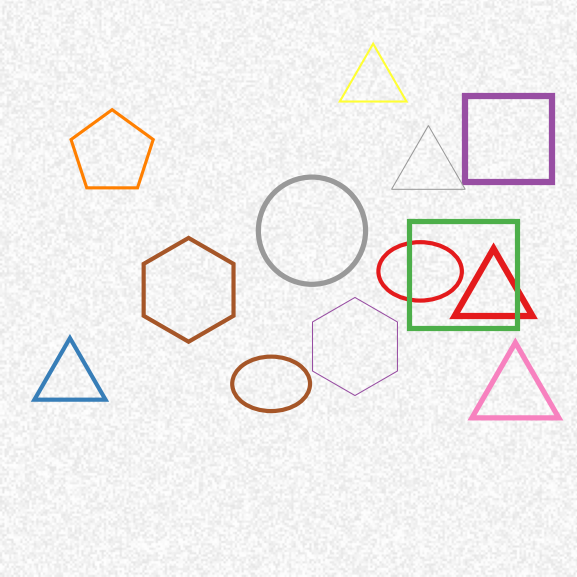[{"shape": "oval", "thickness": 2, "radius": 0.36, "center": [0.728, 0.529]}, {"shape": "triangle", "thickness": 3, "radius": 0.39, "center": [0.855, 0.491]}, {"shape": "triangle", "thickness": 2, "radius": 0.36, "center": [0.121, 0.343]}, {"shape": "square", "thickness": 2.5, "radius": 0.47, "center": [0.801, 0.524]}, {"shape": "square", "thickness": 3, "radius": 0.37, "center": [0.88, 0.758]}, {"shape": "hexagon", "thickness": 0.5, "radius": 0.42, "center": [0.615, 0.399]}, {"shape": "pentagon", "thickness": 1.5, "radius": 0.37, "center": [0.194, 0.734]}, {"shape": "triangle", "thickness": 1, "radius": 0.33, "center": [0.646, 0.857]}, {"shape": "hexagon", "thickness": 2, "radius": 0.45, "center": [0.327, 0.497]}, {"shape": "oval", "thickness": 2, "radius": 0.34, "center": [0.469, 0.334]}, {"shape": "triangle", "thickness": 2.5, "radius": 0.43, "center": [0.892, 0.319]}, {"shape": "circle", "thickness": 2.5, "radius": 0.46, "center": [0.54, 0.6]}, {"shape": "triangle", "thickness": 0.5, "radius": 0.37, "center": [0.742, 0.708]}]